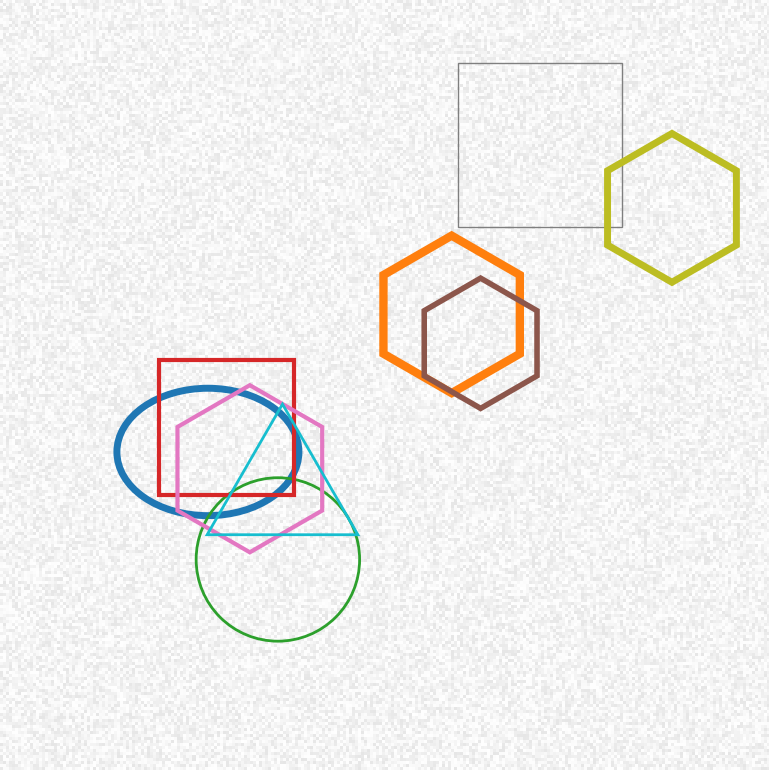[{"shape": "oval", "thickness": 2.5, "radius": 0.59, "center": [0.27, 0.413]}, {"shape": "hexagon", "thickness": 3, "radius": 0.51, "center": [0.587, 0.592]}, {"shape": "circle", "thickness": 1, "radius": 0.53, "center": [0.361, 0.273]}, {"shape": "square", "thickness": 1.5, "radius": 0.44, "center": [0.294, 0.445]}, {"shape": "hexagon", "thickness": 2, "radius": 0.42, "center": [0.624, 0.554]}, {"shape": "hexagon", "thickness": 1.5, "radius": 0.54, "center": [0.324, 0.391]}, {"shape": "square", "thickness": 0.5, "radius": 0.53, "center": [0.701, 0.812]}, {"shape": "hexagon", "thickness": 2.5, "radius": 0.48, "center": [0.873, 0.73]}, {"shape": "triangle", "thickness": 1, "radius": 0.57, "center": [0.367, 0.362]}]